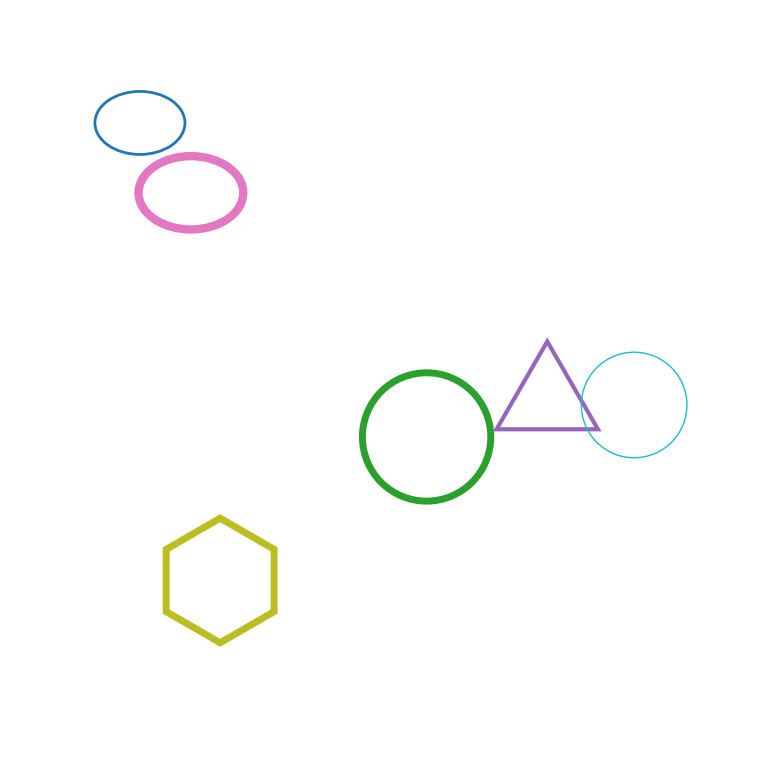[{"shape": "oval", "thickness": 1, "radius": 0.29, "center": [0.182, 0.84]}, {"shape": "circle", "thickness": 2.5, "radius": 0.42, "center": [0.554, 0.433]}, {"shape": "triangle", "thickness": 1.5, "radius": 0.38, "center": [0.711, 0.48]}, {"shape": "oval", "thickness": 3, "radius": 0.34, "center": [0.248, 0.75]}, {"shape": "hexagon", "thickness": 2.5, "radius": 0.4, "center": [0.286, 0.246]}, {"shape": "circle", "thickness": 0.5, "radius": 0.34, "center": [0.824, 0.474]}]